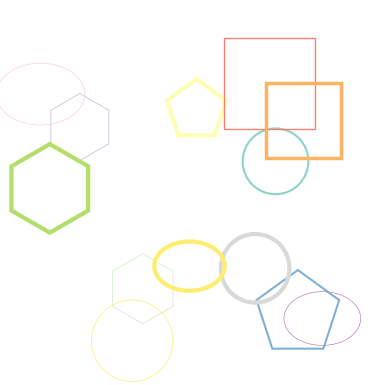[{"shape": "circle", "thickness": 1.5, "radius": 0.43, "center": [0.716, 0.581]}, {"shape": "pentagon", "thickness": 3, "radius": 0.4, "center": [0.511, 0.714]}, {"shape": "hexagon", "thickness": 0.5, "radius": 0.44, "center": [0.207, 0.67]}, {"shape": "square", "thickness": 1, "radius": 0.59, "center": [0.701, 0.784]}, {"shape": "pentagon", "thickness": 1.5, "radius": 0.56, "center": [0.774, 0.186]}, {"shape": "square", "thickness": 2.5, "radius": 0.49, "center": [0.788, 0.687]}, {"shape": "hexagon", "thickness": 3, "radius": 0.58, "center": [0.129, 0.511]}, {"shape": "oval", "thickness": 0.5, "radius": 0.57, "center": [0.105, 0.756]}, {"shape": "circle", "thickness": 3, "radius": 0.45, "center": [0.663, 0.303]}, {"shape": "oval", "thickness": 0.5, "radius": 0.5, "center": [0.837, 0.173]}, {"shape": "hexagon", "thickness": 0.5, "radius": 0.45, "center": [0.371, 0.25]}, {"shape": "circle", "thickness": 0.5, "radius": 0.53, "center": [0.343, 0.115]}, {"shape": "oval", "thickness": 3, "radius": 0.46, "center": [0.492, 0.309]}]